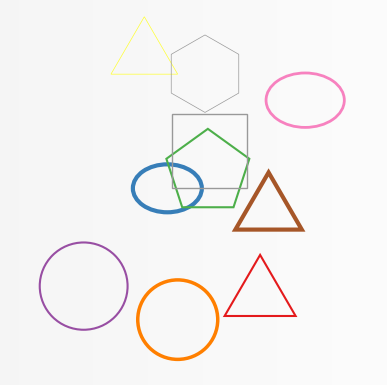[{"shape": "triangle", "thickness": 1.5, "radius": 0.53, "center": [0.671, 0.232]}, {"shape": "oval", "thickness": 3, "radius": 0.44, "center": [0.432, 0.511]}, {"shape": "pentagon", "thickness": 1.5, "radius": 0.56, "center": [0.536, 0.553]}, {"shape": "circle", "thickness": 1.5, "radius": 0.57, "center": [0.216, 0.257]}, {"shape": "circle", "thickness": 2.5, "radius": 0.52, "center": [0.459, 0.17]}, {"shape": "triangle", "thickness": 0.5, "radius": 0.5, "center": [0.372, 0.857]}, {"shape": "triangle", "thickness": 3, "radius": 0.49, "center": [0.693, 0.453]}, {"shape": "oval", "thickness": 2, "radius": 0.5, "center": [0.788, 0.74]}, {"shape": "square", "thickness": 1, "radius": 0.48, "center": [0.541, 0.607]}, {"shape": "hexagon", "thickness": 0.5, "radius": 0.5, "center": [0.529, 0.809]}]